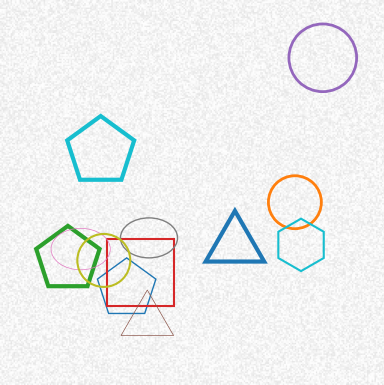[{"shape": "pentagon", "thickness": 1, "radius": 0.4, "center": [0.329, 0.25]}, {"shape": "triangle", "thickness": 3, "radius": 0.44, "center": [0.61, 0.365]}, {"shape": "circle", "thickness": 2, "radius": 0.34, "center": [0.766, 0.475]}, {"shape": "pentagon", "thickness": 3, "radius": 0.43, "center": [0.176, 0.327]}, {"shape": "square", "thickness": 1.5, "radius": 0.43, "center": [0.365, 0.292]}, {"shape": "circle", "thickness": 2, "radius": 0.44, "center": [0.838, 0.85]}, {"shape": "triangle", "thickness": 0.5, "radius": 0.39, "center": [0.383, 0.168]}, {"shape": "oval", "thickness": 0.5, "radius": 0.38, "center": [0.209, 0.353]}, {"shape": "oval", "thickness": 1, "radius": 0.37, "center": [0.387, 0.382]}, {"shape": "circle", "thickness": 1.5, "radius": 0.34, "center": [0.27, 0.324]}, {"shape": "hexagon", "thickness": 1.5, "radius": 0.34, "center": [0.782, 0.364]}, {"shape": "pentagon", "thickness": 3, "radius": 0.46, "center": [0.262, 0.607]}]